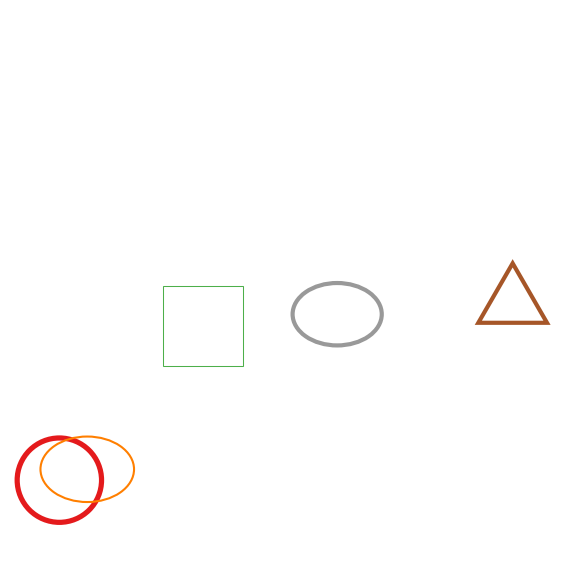[{"shape": "circle", "thickness": 2.5, "radius": 0.37, "center": [0.103, 0.168]}, {"shape": "square", "thickness": 0.5, "radius": 0.34, "center": [0.352, 0.434]}, {"shape": "oval", "thickness": 1, "radius": 0.41, "center": [0.151, 0.187]}, {"shape": "triangle", "thickness": 2, "radius": 0.34, "center": [0.888, 0.475]}, {"shape": "oval", "thickness": 2, "radius": 0.39, "center": [0.584, 0.455]}]